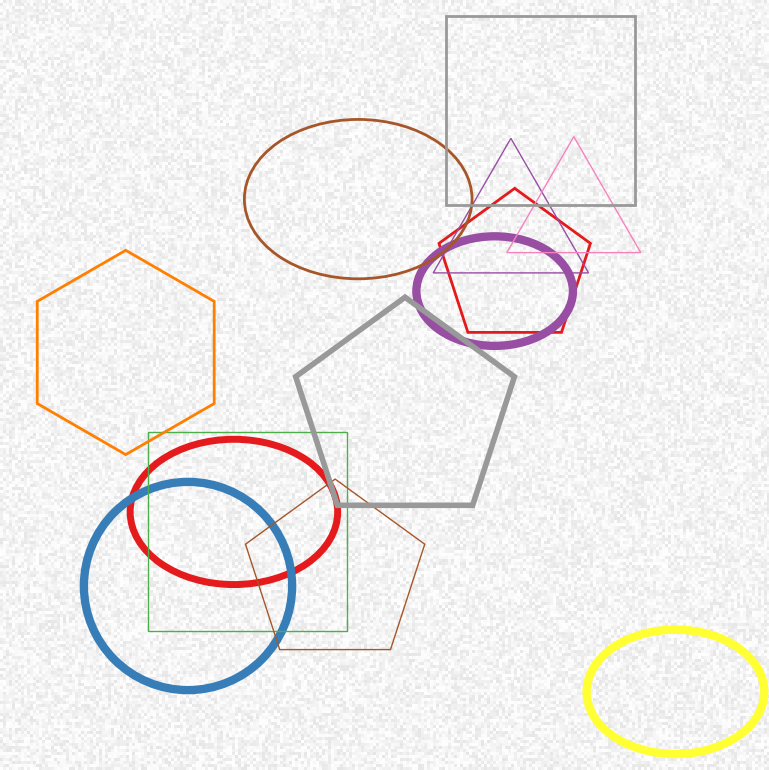[{"shape": "oval", "thickness": 2.5, "radius": 0.67, "center": [0.304, 0.335]}, {"shape": "pentagon", "thickness": 1, "radius": 0.52, "center": [0.668, 0.652]}, {"shape": "circle", "thickness": 3, "radius": 0.68, "center": [0.244, 0.239]}, {"shape": "square", "thickness": 0.5, "radius": 0.65, "center": [0.322, 0.31]}, {"shape": "triangle", "thickness": 0.5, "radius": 0.58, "center": [0.663, 0.704]}, {"shape": "oval", "thickness": 3, "radius": 0.51, "center": [0.642, 0.622]}, {"shape": "hexagon", "thickness": 1, "radius": 0.66, "center": [0.163, 0.542]}, {"shape": "oval", "thickness": 3, "radius": 0.58, "center": [0.877, 0.101]}, {"shape": "oval", "thickness": 1, "radius": 0.74, "center": [0.465, 0.741]}, {"shape": "pentagon", "thickness": 0.5, "radius": 0.61, "center": [0.435, 0.255]}, {"shape": "triangle", "thickness": 0.5, "radius": 0.5, "center": [0.745, 0.722]}, {"shape": "pentagon", "thickness": 2, "radius": 0.75, "center": [0.526, 0.465]}, {"shape": "square", "thickness": 1, "radius": 0.61, "center": [0.702, 0.856]}]